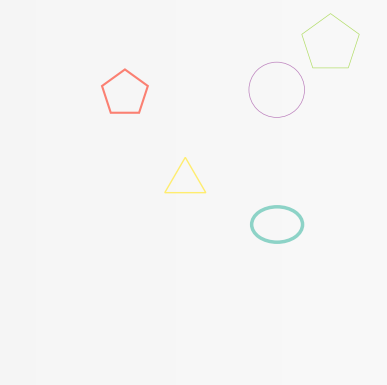[{"shape": "oval", "thickness": 2.5, "radius": 0.33, "center": [0.715, 0.417]}, {"shape": "pentagon", "thickness": 1.5, "radius": 0.31, "center": [0.322, 0.757]}, {"shape": "pentagon", "thickness": 0.5, "radius": 0.39, "center": [0.853, 0.887]}, {"shape": "circle", "thickness": 0.5, "radius": 0.36, "center": [0.714, 0.767]}, {"shape": "triangle", "thickness": 1, "radius": 0.31, "center": [0.478, 0.53]}]